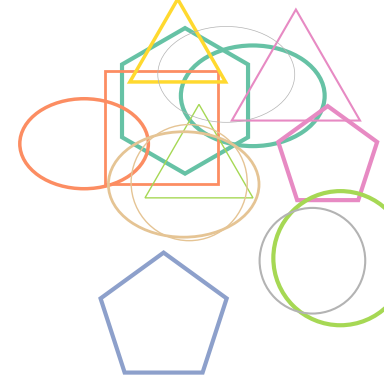[{"shape": "hexagon", "thickness": 3, "radius": 0.95, "center": [0.481, 0.738]}, {"shape": "oval", "thickness": 3, "radius": 0.93, "center": [0.657, 0.751]}, {"shape": "square", "thickness": 2, "radius": 0.73, "center": [0.42, 0.669]}, {"shape": "oval", "thickness": 2.5, "radius": 0.83, "center": [0.218, 0.627]}, {"shape": "pentagon", "thickness": 3, "radius": 0.86, "center": [0.425, 0.172]}, {"shape": "pentagon", "thickness": 3, "radius": 0.68, "center": [0.851, 0.589]}, {"shape": "triangle", "thickness": 1.5, "radius": 0.96, "center": [0.769, 0.783]}, {"shape": "circle", "thickness": 3, "radius": 0.87, "center": [0.884, 0.329]}, {"shape": "triangle", "thickness": 1, "radius": 0.81, "center": [0.517, 0.567]}, {"shape": "triangle", "thickness": 2.5, "radius": 0.72, "center": [0.462, 0.859]}, {"shape": "circle", "thickness": 1, "radius": 0.75, "center": [0.491, 0.526]}, {"shape": "oval", "thickness": 2, "radius": 0.98, "center": [0.477, 0.521]}, {"shape": "circle", "thickness": 1.5, "radius": 0.69, "center": [0.811, 0.323]}, {"shape": "oval", "thickness": 0.5, "radius": 0.89, "center": [0.588, 0.807]}]